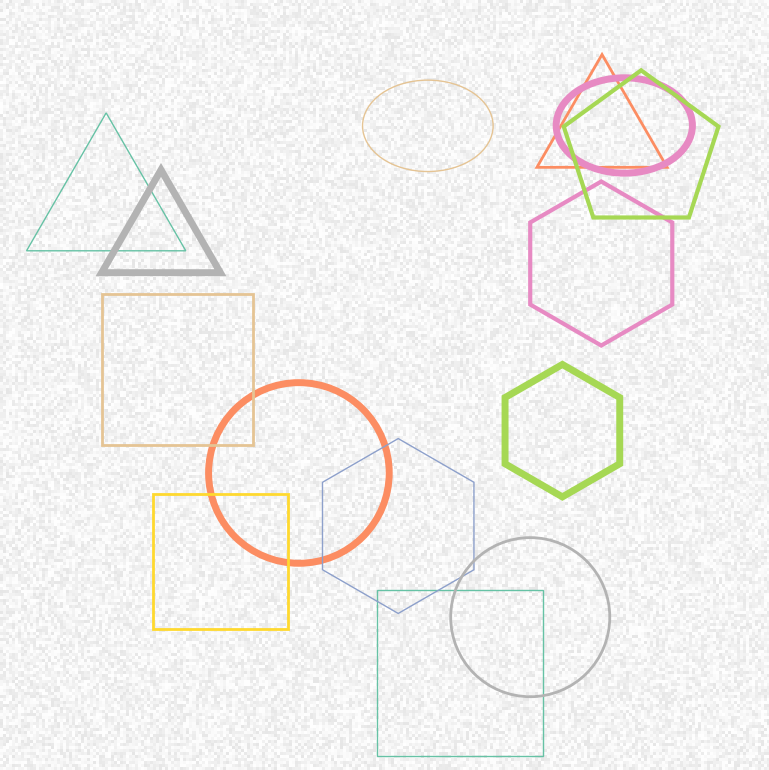[{"shape": "square", "thickness": 0.5, "radius": 0.54, "center": [0.597, 0.126]}, {"shape": "triangle", "thickness": 0.5, "radius": 0.6, "center": [0.138, 0.734]}, {"shape": "triangle", "thickness": 1, "radius": 0.49, "center": [0.782, 0.832]}, {"shape": "circle", "thickness": 2.5, "radius": 0.59, "center": [0.388, 0.386]}, {"shape": "hexagon", "thickness": 0.5, "radius": 0.57, "center": [0.517, 0.317]}, {"shape": "hexagon", "thickness": 1.5, "radius": 0.53, "center": [0.781, 0.658]}, {"shape": "oval", "thickness": 2.5, "radius": 0.44, "center": [0.811, 0.837]}, {"shape": "pentagon", "thickness": 1.5, "radius": 0.53, "center": [0.833, 0.803]}, {"shape": "hexagon", "thickness": 2.5, "radius": 0.43, "center": [0.73, 0.441]}, {"shape": "square", "thickness": 1, "radius": 0.44, "center": [0.286, 0.271]}, {"shape": "square", "thickness": 1, "radius": 0.49, "center": [0.23, 0.52]}, {"shape": "oval", "thickness": 0.5, "radius": 0.42, "center": [0.556, 0.837]}, {"shape": "triangle", "thickness": 2.5, "radius": 0.45, "center": [0.209, 0.69]}, {"shape": "circle", "thickness": 1, "radius": 0.52, "center": [0.689, 0.198]}]